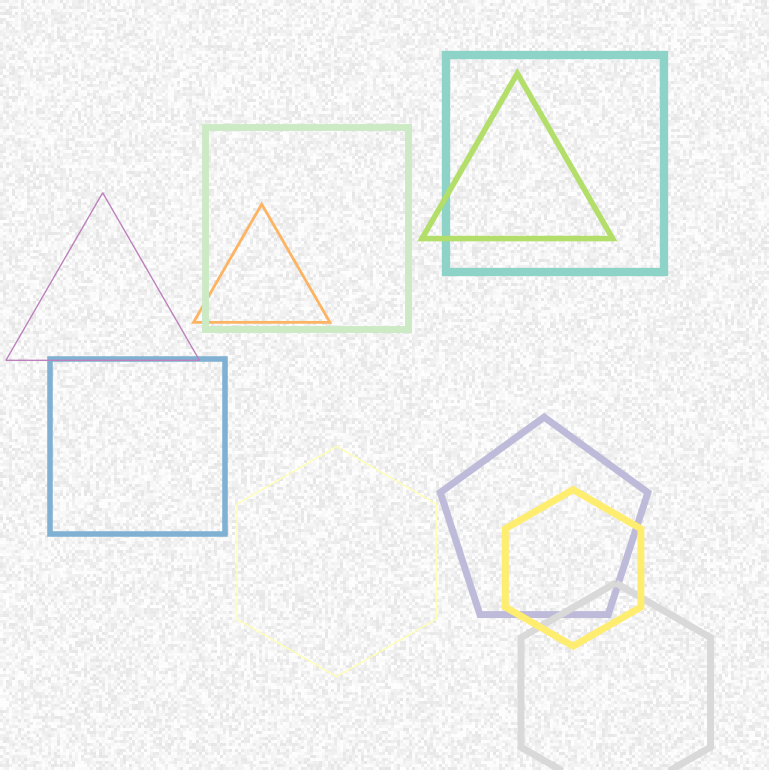[{"shape": "square", "thickness": 3, "radius": 0.71, "center": [0.721, 0.788]}, {"shape": "hexagon", "thickness": 0.5, "radius": 0.75, "center": [0.437, 0.271]}, {"shape": "pentagon", "thickness": 2.5, "radius": 0.71, "center": [0.707, 0.317]}, {"shape": "square", "thickness": 2, "radius": 0.57, "center": [0.178, 0.42]}, {"shape": "triangle", "thickness": 1, "radius": 0.51, "center": [0.34, 0.633]}, {"shape": "triangle", "thickness": 2, "radius": 0.71, "center": [0.672, 0.762]}, {"shape": "hexagon", "thickness": 2.5, "radius": 0.71, "center": [0.8, 0.101]}, {"shape": "triangle", "thickness": 0.5, "radius": 0.73, "center": [0.133, 0.605]}, {"shape": "square", "thickness": 2.5, "radius": 0.66, "center": [0.398, 0.704]}, {"shape": "hexagon", "thickness": 2.5, "radius": 0.51, "center": [0.744, 0.262]}]